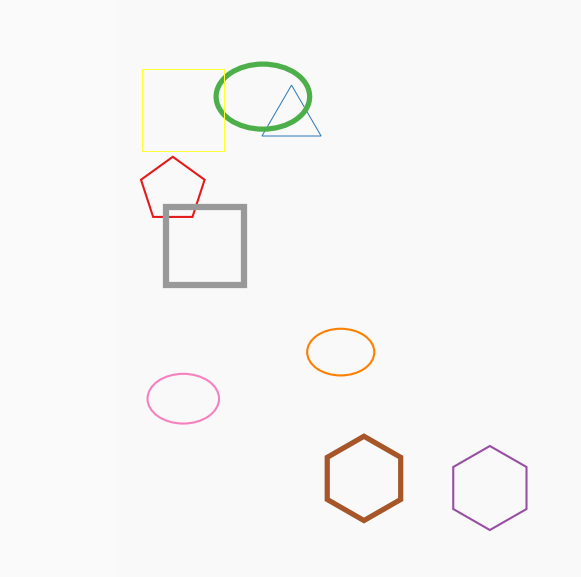[{"shape": "pentagon", "thickness": 1, "radius": 0.29, "center": [0.297, 0.67]}, {"shape": "triangle", "thickness": 0.5, "radius": 0.29, "center": [0.502, 0.793]}, {"shape": "oval", "thickness": 2.5, "radius": 0.4, "center": [0.452, 0.832]}, {"shape": "hexagon", "thickness": 1, "radius": 0.36, "center": [0.843, 0.154]}, {"shape": "oval", "thickness": 1, "radius": 0.29, "center": [0.586, 0.389]}, {"shape": "square", "thickness": 0.5, "radius": 0.35, "center": [0.315, 0.809]}, {"shape": "hexagon", "thickness": 2.5, "radius": 0.36, "center": [0.626, 0.171]}, {"shape": "oval", "thickness": 1, "radius": 0.31, "center": [0.315, 0.309]}, {"shape": "square", "thickness": 3, "radius": 0.34, "center": [0.352, 0.573]}]